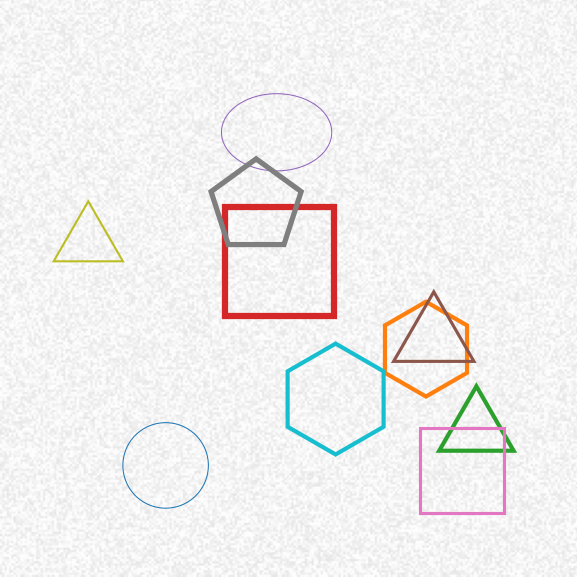[{"shape": "circle", "thickness": 0.5, "radius": 0.37, "center": [0.287, 0.193]}, {"shape": "hexagon", "thickness": 2, "radius": 0.41, "center": [0.738, 0.395]}, {"shape": "triangle", "thickness": 2, "radius": 0.37, "center": [0.825, 0.256]}, {"shape": "square", "thickness": 3, "radius": 0.47, "center": [0.484, 0.546]}, {"shape": "oval", "thickness": 0.5, "radius": 0.48, "center": [0.479, 0.77]}, {"shape": "triangle", "thickness": 1.5, "radius": 0.4, "center": [0.751, 0.414]}, {"shape": "square", "thickness": 1.5, "radius": 0.37, "center": [0.8, 0.184]}, {"shape": "pentagon", "thickness": 2.5, "radius": 0.41, "center": [0.443, 0.642]}, {"shape": "triangle", "thickness": 1, "radius": 0.35, "center": [0.153, 0.581]}, {"shape": "hexagon", "thickness": 2, "radius": 0.48, "center": [0.581, 0.308]}]